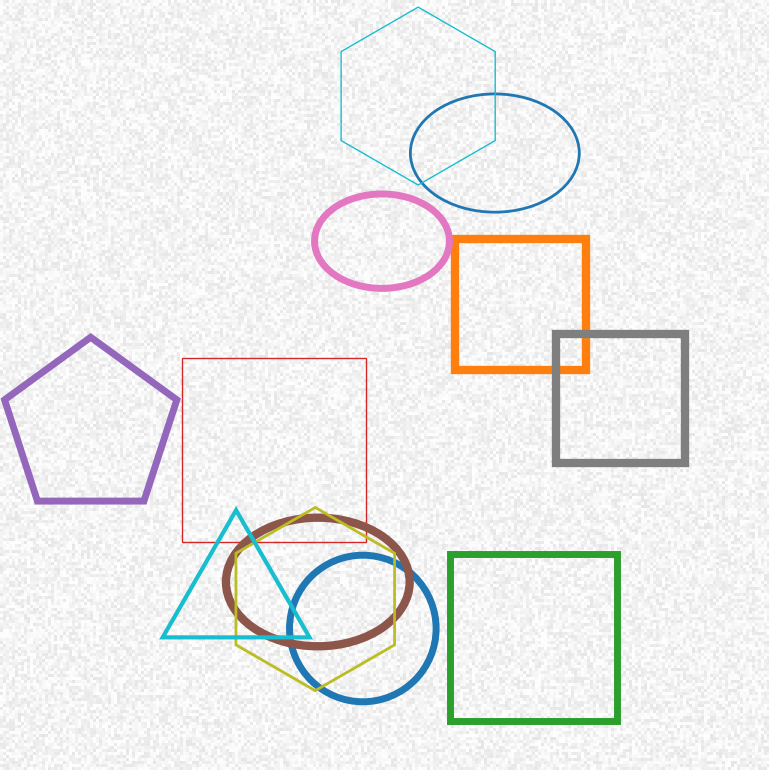[{"shape": "circle", "thickness": 2.5, "radius": 0.48, "center": [0.471, 0.184]}, {"shape": "oval", "thickness": 1, "radius": 0.55, "center": [0.643, 0.801]}, {"shape": "square", "thickness": 3, "radius": 0.43, "center": [0.676, 0.605]}, {"shape": "square", "thickness": 2.5, "radius": 0.54, "center": [0.693, 0.172]}, {"shape": "square", "thickness": 0.5, "radius": 0.6, "center": [0.356, 0.416]}, {"shape": "pentagon", "thickness": 2.5, "radius": 0.59, "center": [0.118, 0.444]}, {"shape": "oval", "thickness": 3, "radius": 0.6, "center": [0.413, 0.244]}, {"shape": "oval", "thickness": 2.5, "radius": 0.44, "center": [0.496, 0.687]}, {"shape": "square", "thickness": 3, "radius": 0.42, "center": [0.806, 0.482]}, {"shape": "hexagon", "thickness": 1, "radius": 0.59, "center": [0.409, 0.222]}, {"shape": "hexagon", "thickness": 0.5, "radius": 0.58, "center": [0.543, 0.875]}, {"shape": "triangle", "thickness": 1.5, "radius": 0.55, "center": [0.307, 0.227]}]